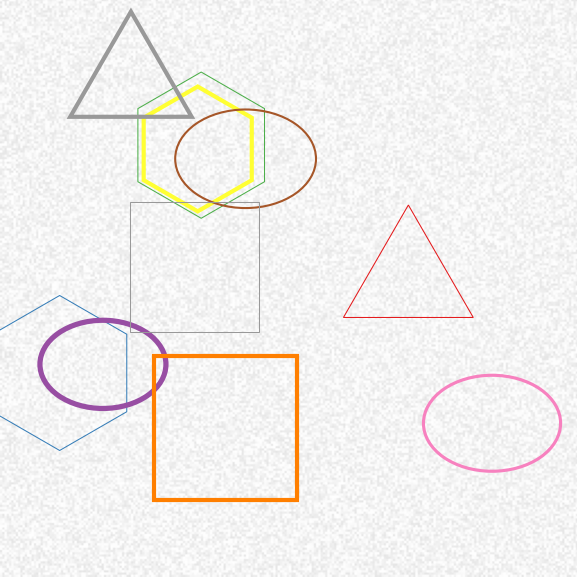[{"shape": "triangle", "thickness": 0.5, "radius": 0.65, "center": [0.707, 0.514]}, {"shape": "hexagon", "thickness": 0.5, "radius": 0.67, "center": [0.103, 0.353]}, {"shape": "hexagon", "thickness": 0.5, "radius": 0.63, "center": [0.348, 0.748]}, {"shape": "oval", "thickness": 2.5, "radius": 0.55, "center": [0.178, 0.368]}, {"shape": "square", "thickness": 2, "radius": 0.62, "center": [0.391, 0.258]}, {"shape": "hexagon", "thickness": 2, "radius": 0.54, "center": [0.342, 0.741]}, {"shape": "oval", "thickness": 1, "radius": 0.61, "center": [0.425, 0.724]}, {"shape": "oval", "thickness": 1.5, "radius": 0.59, "center": [0.852, 0.266]}, {"shape": "square", "thickness": 0.5, "radius": 0.56, "center": [0.337, 0.536]}, {"shape": "triangle", "thickness": 2, "radius": 0.61, "center": [0.227, 0.858]}]